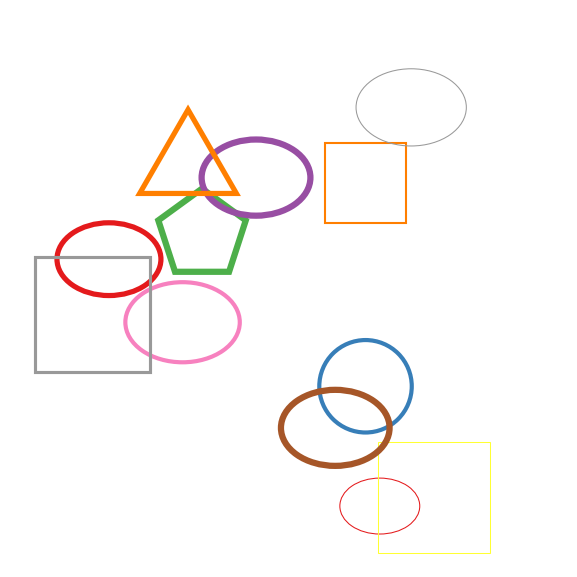[{"shape": "oval", "thickness": 0.5, "radius": 0.35, "center": [0.658, 0.123]}, {"shape": "oval", "thickness": 2.5, "radius": 0.45, "center": [0.189, 0.55]}, {"shape": "circle", "thickness": 2, "radius": 0.4, "center": [0.633, 0.33]}, {"shape": "pentagon", "thickness": 3, "radius": 0.4, "center": [0.35, 0.593]}, {"shape": "oval", "thickness": 3, "radius": 0.47, "center": [0.443, 0.692]}, {"shape": "triangle", "thickness": 2.5, "radius": 0.48, "center": [0.326, 0.712]}, {"shape": "square", "thickness": 1, "radius": 0.35, "center": [0.633, 0.682]}, {"shape": "square", "thickness": 0.5, "radius": 0.48, "center": [0.752, 0.137]}, {"shape": "oval", "thickness": 3, "radius": 0.47, "center": [0.581, 0.258]}, {"shape": "oval", "thickness": 2, "radius": 0.5, "center": [0.316, 0.441]}, {"shape": "square", "thickness": 1.5, "radius": 0.5, "center": [0.16, 0.455]}, {"shape": "oval", "thickness": 0.5, "radius": 0.48, "center": [0.712, 0.813]}]